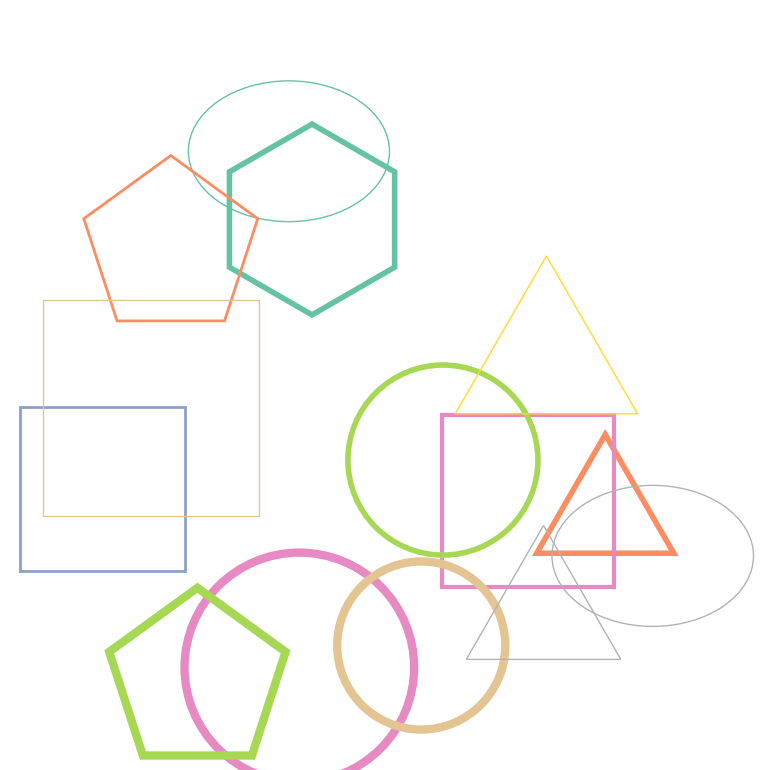[{"shape": "oval", "thickness": 0.5, "radius": 0.65, "center": [0.375, 0.804]}, {"shape": "hexagon", "thickness": 2, "radius": 0.62, "center": [0.405, 0.715]}, {"shape": "triangle", "thickness": 2, "radius": 0.51, "center": [0.786, 0.333]}, {"shape": "pentagon", "thickness": 1, "radius": 0.59, "center": [0.222, 0.679]}, {"shape": "square", "thickness": 1, "radius": 0.53, "center": [0.133, 0.365]}, {"shape": "circle", "thickness": 3, "radius": 0.75, "center": [0.389, 0.133]}, {"shape": "square", "thickness": 1.5, "radius": 0.56, "center": [0.686, 0.349]}, {"shape": "pentagon", "thickness": 3, "radius": 0.6, "center": [0.256, 0.116]}, {"shape": "circle", "thickness": 2, "radius": 0.62, "center": [0.575, 0.403]}, {"shape": "triangle", "thickness": 0.5, "radius": 0.68, "center": [0.71, 0.531]}, {"shape": "square", "thickness": 0.5, "radius": 0.7, "center": [0.196, 0.47]}, {"shape": "circle", "thickness": 3, "radius": 0.55, "center": [0.547, 0.162]}, {"shape": "oval", "thickness": 0.5, "radius": 0.65, "center": [0.848, 0.278]}, {"shape": "triangle", "thickness": 0.5, "radius": 0.58, "center": [0.706, 0.202]}]